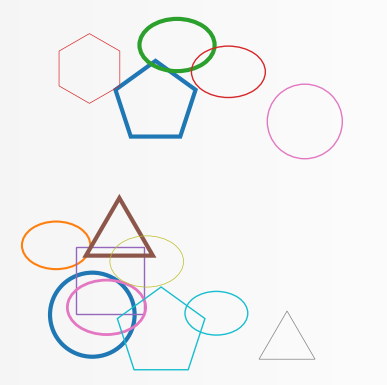[{"shape": "circle", "thickness": 3, "radius": 0.55, "center": [0.238, 0.183]}, {"shape": "pentagon", "thickness": 3, "radius": 0.54, "center": [0.401, 0.733]}, {"shape": "oval", "thickness": 1.5, "radius": 0.44, "center": [0.145, 0.363]}, {"shape": "oval", "thickness": 3, "radius": 0.48, "center": [0.457, 0.883]}, {"shape": "hexagon", "thickness": 0.5, "radius": 0.45, "center": [0.231, 0.822]}, {"shape": "oval", "thickness": 1, "radius": 0.48, "center": [0.589, 0.813]}, {"shape": "square", "thickness": 1, "radius": 0.44, "center": [0.284, 0.271]}, {"shape": "triangle", "thickness": 3, "radius": 0.5, "center": [0.308, 0.386]}, {"shape": "circle", "thickness": 1, "radius": 0.48, "center": [0.787, 0.685]}, {"shape": "oval", "thickness": 2, "radius": 0.51, "center": [0.275, 0.202]}, {"shape": "triangle", "thickness": 0.5, "radius": 0.42, "center": [0.741, 0.109]}, {"shape": "oval", "thickness": 0.5, "radius": 0.48, "center": [0.379, 0.321]}, {"shape": "pentagon", "thickness": 1, "radius": 0.59, "center": [0.416, 0.136]}, {"shape": "oval", "thickness": 1, "radius": 0.4, "center": [0.558, 0.186]}]